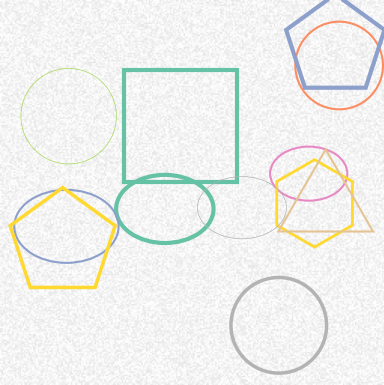[{"shape": "square", "thickness": 3, "radius": 0.73, "center": [0.469, 0.673]}, {"shape": "oval", "thickness": 3, "radius": 0.63, "center": [0.428, 0.457]}, {"shape": "circle", "thickness": 1.5, "radius": 0.57, "center": [0.881, 0.83]}, {"shape": "oval", "thickness": 1.5, "radius": 0.68, "center": [0.173, 0.412]}, {"shape": "pentagon", "thickness": 3, "radius": 0.67, "center": [0.871, 0.881]}, {"shape": "oval", "thickness": 1.5, "radius": 0.5, "center": [0.802, 0.549]}, {"shape": "circle", "thickness": 0.5, "radius": 0.62, "center": [0.178, 0.698]}, {"shape": "hexagon", "thickness": 2, "radius": 0.57, "center": [0.817, 0.472]}, {"shape": "pentagon", "thickness": 2.5, "radius": 0.72, "center": [0.163, 0.369]}, {"shape": "triangle", "thickness": 1.5, "radius": 0.71, "center": [0.846, 0.47]}, {"shape": "circle", "thickness": 2.5, "radius": 0.62, "center": [0.724, 0.155]}, {"shape": "oval", "thickness": 0.5, "radius": 0.58, "center": [0.628, 0.461]}]